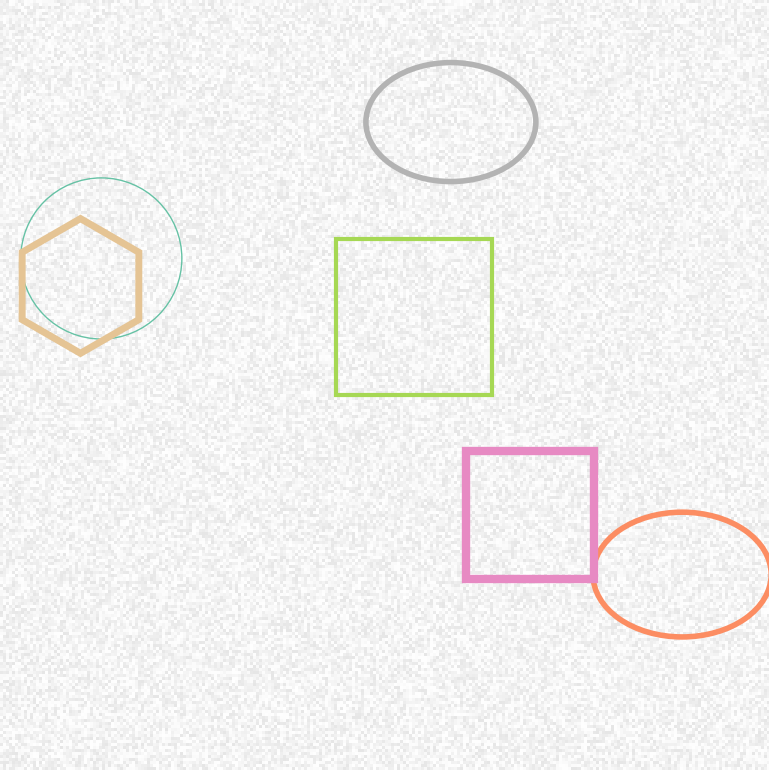[{"shape": "circle", "thickness": 0.5, "radius": 0.52, "center": [0.132, 0.664]}, {"shape": "oval", "thickness": 2, "radius": 0.58, "center": [0.886, 0.254]}, {"shape": "square", "thickness": 3, "radius": 0.42, "center": [0.688, 0.331]}, {"shape": "square", "thickness": 1.5, "radius": 0.51, "center": [0.538, 0.588]}, {"shape": "hexagon", "thickness": 2.5, "radius": 0.44, "center": [0.105, 0.629]}, {"shape": "oval", "thickness": 2, "radius": 0.55, "center": [0.586, 0.841]}]